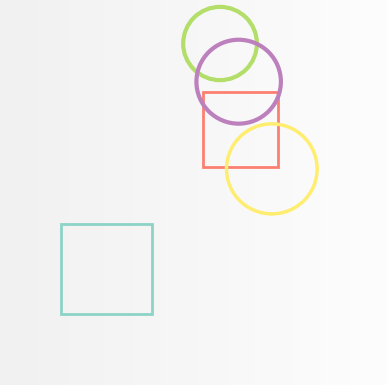[{"shape": "square", "thickness": 2, "radius": 0.59, "center": [0.274, 0.302]}, {"shape": "square", "thickness": 2, "radius": 0.48, "center": [0.621, 0.664]}, {"shape": "circle", "thickness": 3, "radius": 0.48, "center": [0.568, 0.887]}, {"shape": "circle", "thickness": 3, "radius": 0.54, "center": [0.616, 0.788]}, {"shape": "circle", "thickness": 2.5, "radius": 0.58, "center": [0.701, 0.561]}]